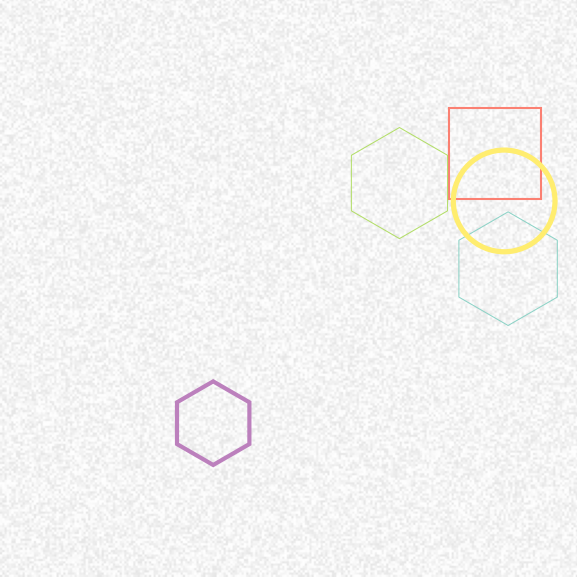[{"shape": "hexagon", "thickness": 0.5, "radius": 0.49, "center": [0.88, 0.534]}, {"shape": "square", "thickness": 1, "radius": 0.4, "center": [0.857, 0.733]}, {"shape": "hexagon", "thickness": 0.5, "radius": 0.48, "center": [0.692, 0.682]}, {"shape": "hexagon", "thickness": 2, "radius": 0.36, "center": [0.369, 0.266]}, {"shape": "circle", "thickness": 2.5, "radius": 0.44, "center": [0.873, 0.651]}]